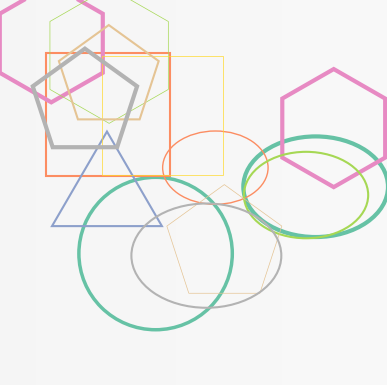[{"shape": "oval", "thickness": 3, "radius": 0.93, "center": [0.815, 0.515]}, {"shape": "circle", "thickness": 2.5, "radius": 0.99, "center": [0.402, 0.341]}, {"shape": "square", "thickness": 1.5, "radius": 0.8, "center": [0.278, 0.702]}, {"shape": "oval", "thickness": 1, "radius": 0.68, "center": [0.556, 0.564]}, {"shape": "triangle", "thickness": 1.5, "radius": 0.82, "center": [0.276, 0.495]}, {"shape": "hexagon", "thickness": 3, "radius": 0.77, "center": [0.861, 0.667]}, {"shape": "hexagon", "thickness": 3, "radius": 0.77, "center": [0.132, 0.888]}, {"shape": "oval", "thickness": 1.5, "radius": 0.8, "center": [0.79, 0.493]}, {"shape": "hexagon", "thickness": 0.5, "radius": 0.88, "center": [0.282, 0.856]}, {"shape": "square", "thickness": 0.5, "radius": 0.78, "center": [0.419, 0.7]}, {"shape": "pentagon", "thickness": 1.5, "radius": 0.68, "center": [0.281, 0.799]}, {"shape": "pentagon", "thickness": 0.5, "radius": 0.78, "center": [0.579, 0.365]}, {"shape": "pentagon", "thickness": 3, "radius": 0.71, "center": [0.219, 0.732]}, {"shape": "oval", "thickness": 1.5, "radius": 0.97, "center": [0.533, 0.336]}]